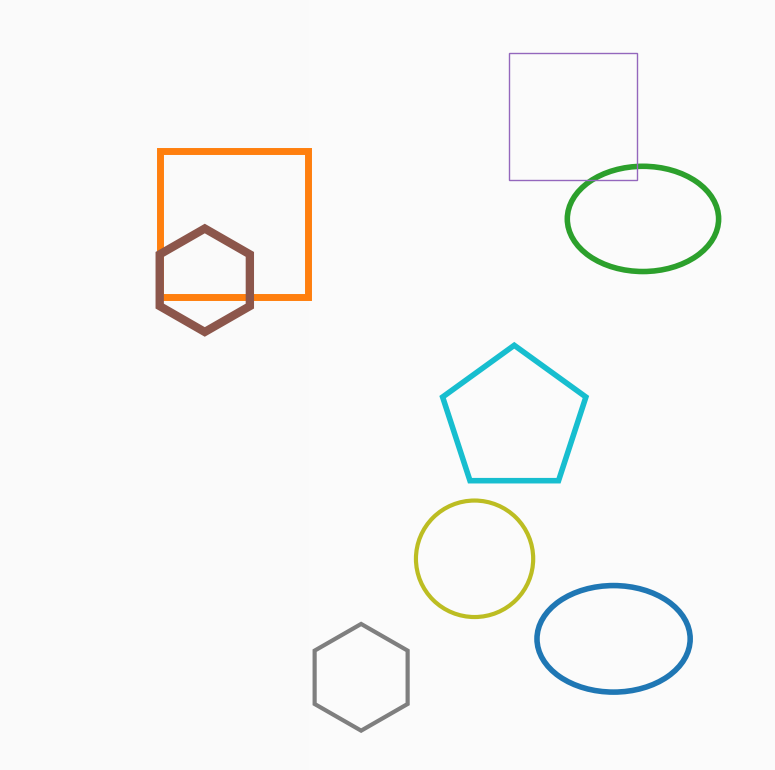[{"shape": "oval", "thickness": 2, "radius": 0.49, "center": [0.792, 0.17]}, {"shape": "square", "thickness": 2.5, "radius": 0.48, "center": [0.302, 0.709]}, {"shape": "oval", "thickness": 2, "radius": 0.49, "center": [0.83, 0.716]}, {"shape": "square", "thickness": 0.5, "radius": 0.41, "center": [0.739, 0.849]}, {"shape": "hexagon", "thickness": 3, "radius": 0.34, "center": [0.264, 0.636]}, {"shape": "hexagon", "thickness": 1.5, "radius": 0.35, "center": [0.466, 0.12]}, {"shape": "circle", "thickness": 1.5, "radius": 0.38, "center": [0.612, 0.274]}, {"shape": "pentagon", "thickness": 2, "radius": 0.49, "center": [0.664, 0.454]}]